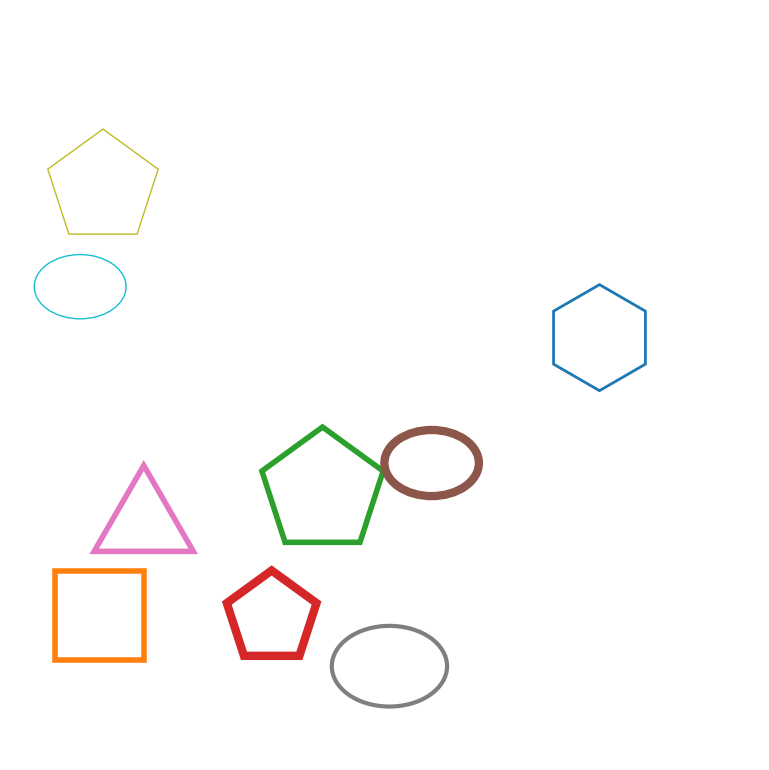[{"shape": "hexagon", "thickness": 1, "radius": 0.34, "center": [0.779, 0.561]}, {"shape": "square", "thickness": 2, "radius": 0.29, "center": [0.129, 0.201]}, {"shape": "pentagon", "thickness": 2, "radius": 0.41, "center": [0.419, 0.363]}, {"shape": "pentagon", "thickness": 3, "radius": 0.31, "center": [0.353, 0.198]}, {"shape": "oval", "thickness": 3, "radius": 0.31, "center": [0.561, 0.399]}, {"shape": "triangle", "thickness": 2, "radius": 0.37, "center": [0.187, 0.321]}, {"shape": "oval", "thickness": 1.5, "radius": 0.37, "center": [0.506, 0.135]}, {"shape": "pentagon", "thickness": 0.5, "radius": 0.38, "center": [0.134, 0.757]}, {"shape": "oval", "thickness": 0.5, "radius": 0.3, "center": [0.104, 0.628]}]